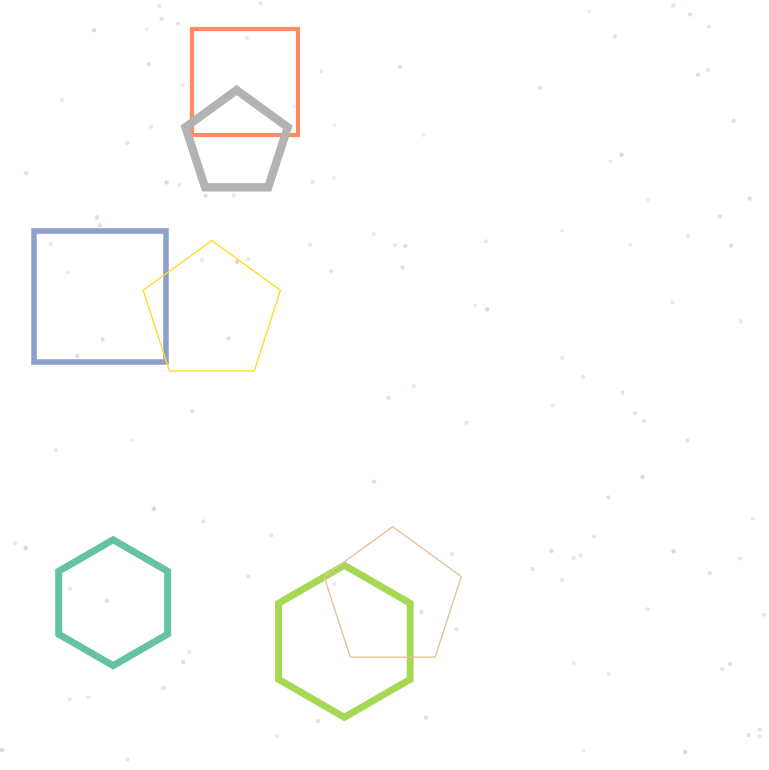[{"shape": "hexagon", "thickness": 2.5, "radius": 0.41, "center": [0.147, 0.217]}, {"shape": "square", "thickness": 1.5, "radius": 0.34, "center": [0.318, 0.894]}, {"shape": "square", "thickness": 2, "radius": 0.43, "center": [0.13, 0.615]}, {"shape": "hexagon", "thickness": 2.5, "radius": 0.49, "center": [0.447, 0.167]}, {"shape": "pentagon", "thickness": 0.5, "radius": 0.47, "center": [0.275, 0.594]}, {"shape": "pentagon", "thickness": 0.5, "radius": 0.47, "center": [0.51, 0.222]}, {"shape": "pentagon", "thickness": 3, "radius": 0.35, "center": [0.307, 0.813]}]